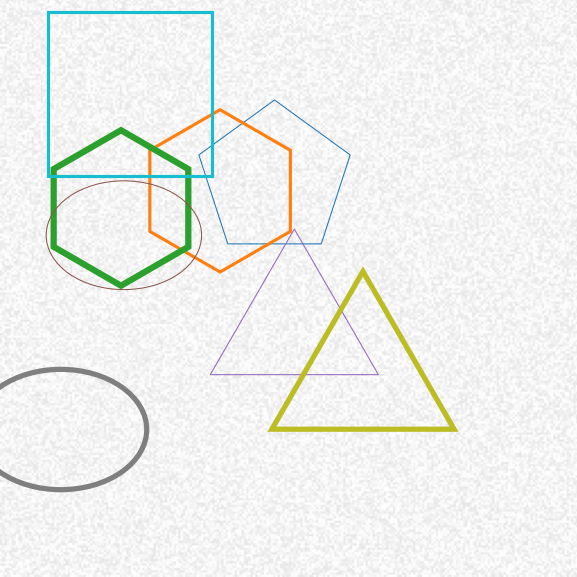[{"shape": "pentagon", "thickness": 0.5, "radius": 0.69, "center": [0.475, 0.688]}, {"shape": "hexagon", "thickness": 1.5, "radius": 0.7, "center": [0.381, 0.669]}, {"shape": "hexagon", "thickness": 3, "radius": 0.67, "center": [0.21, 0.639]}, {"shape": "triangle", "thickness": 0.5, "radius": 0.84, "center": [0.51, 0.434]}, {"shape": "oval", "thickness": 0.5, "radius": 0.67, "center": [0.215, 0.592]}, {"shape": "oval", "thickness": 2.5, "radius": 0.74, "center": [0.105, 0.255]}, {"shape": "triangle", "thickness": 2.5, "radius": 0.91, "center": [0.629, 0.347]}, {"shape": "square", "thickness": 1.5, "radius": 0.71, "center": [0.225, 0.836]}]